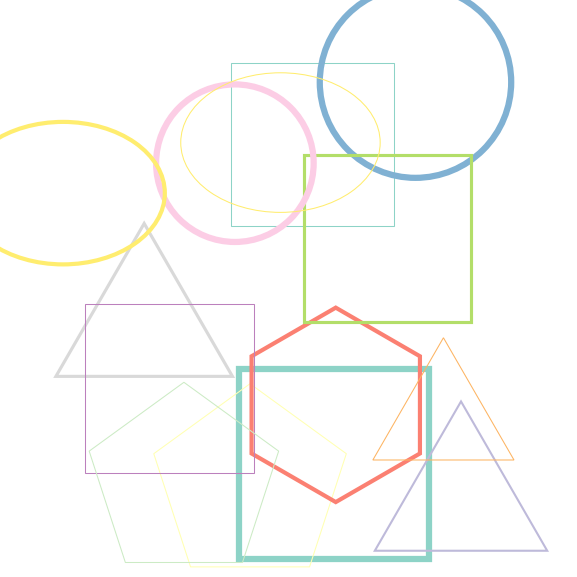[{"shape": "square", "thickness": 0.5, "radius": 0.7, "center": [0.541, 0.749]}, {"shape": "square", "thickness": 3, "radius": 0.82, "center": [0.578, 0.196]}, {"shape": "pentagon", "thickness": 0.5, "radius": 0.88, "center": [0.433, 0.159]}, {"shape": "triangle", "thickness": 1, "radius": 0.86, "center": [0.798, 0.132]}, {"shape": "hexagon", "thickness": 2, "radius": 0.84, "center": [0.581, 0.298]}, {"shape": "circle", "thickness": 3, "radius": 0.83, "center": [0.719, 0.857]}, {"shape": "triangle", "thickness": 0.5, "radius": 0.71, "center": [0.768, 0.273]}, {"shape": "square", "thickness": 1.5, "radius": 0.72, "center": [0.672, 0.587]}, {"shape": "circle", "thickness": 3, "radius": 0.68, "center": [0.407, 0.717]}, {"shape": "triangle", "thickness": 1.5, "radius": 0.88, "center": [0.25, 0.436]}, {"shape": "square", "thickness": 0.5, "radius": 0.73, "center": [0.293, 0.327]}, {"shape": "pentagon", "thickness": 0.5, "radius": 0.86, "center": [0.318, 0.165]}, {"shape": "oval", "thickness": 0.5, "radius": 0.86, "center": [0.486, 0.752]}, {"shape": "oval", "thickness": 2, "radius": 0.88, "center": [0.109, 0.665]}]